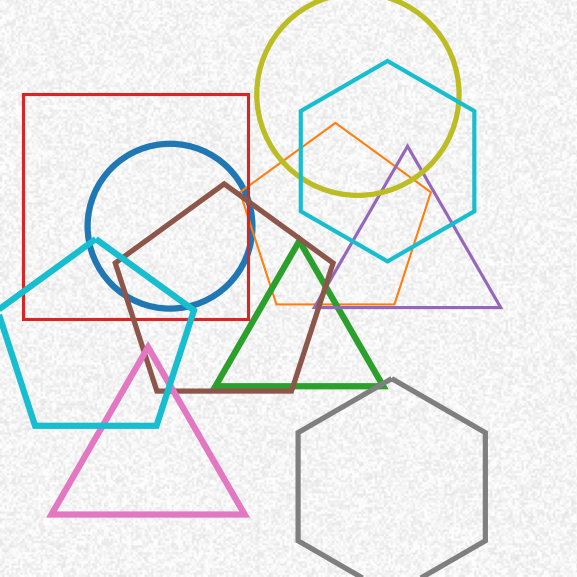[{"shape": "circle", "thickness": 3, "radius": 0.71, "center": [0.294, 0.607]}, {"shape": "pentagon", "thickness": 1, "radius": 0.87, "center": [0.581, 0.613]}, {"shape": "triangle", "thickness": 3, "radius": 0.84, "center": [0.518, 0.414]}, {"shape": "square", "thickness": 1.5, "radius": 0.97, "center": [0.234, 0.642]}, {"shape": "triangle", "thickness": 1.5, "radius": 0.93, "center": [0.706, 0.56]}, {"shape": "pentagon", "thickness": 2.5, "radius": 0.99, "center": [0.388, 0.482]}, {"shape": "triangle", "thickness": 3, "radius": 0.97, "center": [0.256, 0.205]}, {"shape": "hexagon", "thickness": 2.5, "radius": 0.94, "center": [0.678, 0.156]}, {"shape": "circle", "thickness": 2.5, "radius": 0.88, "center": [0.62, 0.836]}, {"shape": "pentagon", "thickness": 3, "radius": 0.89, "center": [0.166, 0.406]}, {"shape": "hexagon", "thickness": 2, "radius": 0.87, "center": [0.671, 0.72]}]